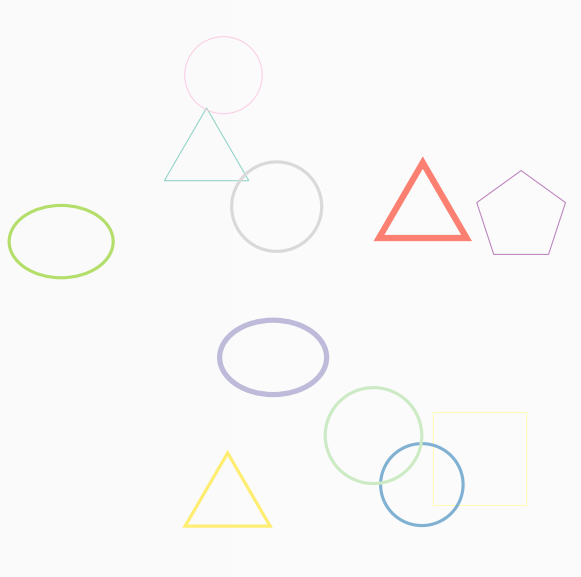[{"shape": "triangle", "thickness": 0.5, "radius": 0.42, "center": [0.355, 0.728]}, {"shape": "square", "thickness": 0.5, "radius": 0.4, "center": [0.824, 0.205]}, {"shape": "oval", "thickness": 2.5, "radius": 0.46, "center": [0.47, 0.38]}, {"shape": "triangle", "thickness": 3, "radius": 0.44, "center": [0.727, 0.631]}, {"shape": "circle", "thickness": 1.5, "radius": 0.35, "center": [0.726, 0.16]}, {"shape": "oval", "thickness": 1.5, "radius": 0.45, "center": [0.105, 0.581]}, {"shape": "circle", "thickness": 0.5, "radius": 0.33, "center": [0.384, 0.869]}, {"shape": "circle", "thickness": 1.5, "radius": 0.39, "center": [0.476, 0.641]}, {"shape": "pentagon", "thickness": 0.5, "radius": 0.4, "center": [0.897, 0.624]}, {"shape": "circle", "thickness": 1.5, "radius": 0.42, "center": [0.643, 0.245]}, {"shape": "triangle", "thickness": 1.5, "radius": 0.42, "center": [0.392, 0.13]}]